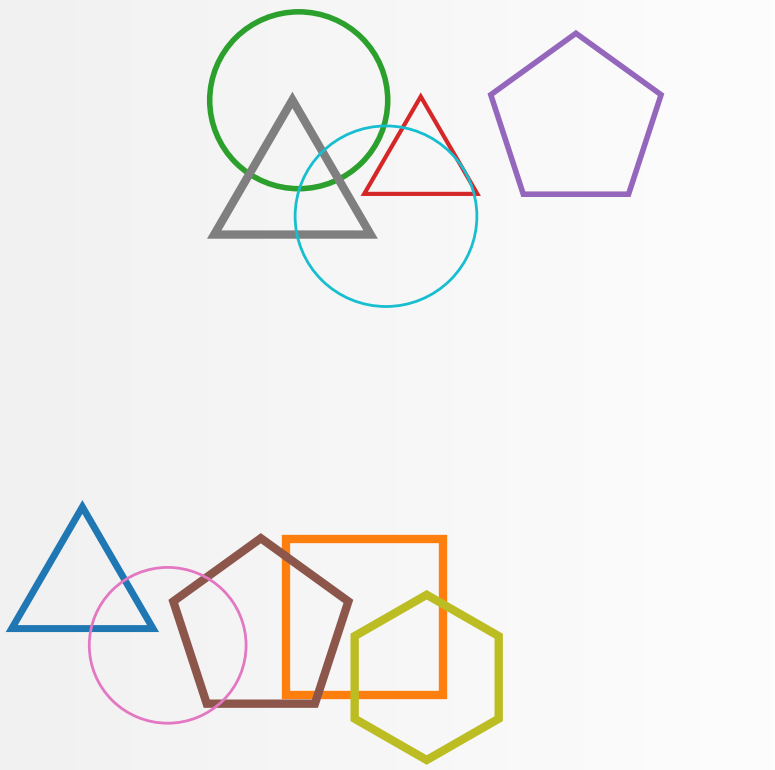[{"shape": "triangle", "thickness": 2.5, "radius": 0.53, "center": [0.106, 0.236]}, {"shape": "square", "thickness": 3, "radius": 0.51, "center": [0.47, 0.199]}, {"shape": "circle", "thickness": 2, "radius": 0.57, "center": [0.385, 0.87]}, {"shape": "triangle", "thickness": 1.5, "radius": 0.42, "center": [0.543, 0.79]}, {"shape": "pentagon", "thickness": 2, "radius": 0.58, "center": [0.743, 0.841]}, {"shape": "pentagon", "thickness": 3, "radius": 0.59, "center": [0.337, 0.182]}, {"shape": "circle", "thickness": 1, "radius": 0.51, "center": [0.216, 0.162]}, {"shape": "triangle", "thickness": 3, "radius": 0.58, "center": [0.377, 0.754]}, {"shape": "hexagon", "thickness": 3, "radius": 0.54, "center": [0.551, 0.12]}, {"shape": "circle", "thickness": 1, "radius": 0.59, "center": [0.498, 0.719]}]